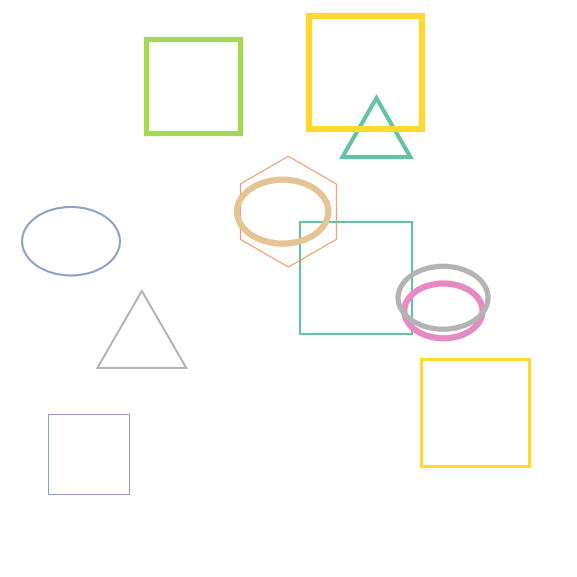[{"shape": "square", "thickness": 1, "radius": 0.48, "center": [0.616, 0.517]}, {"shape": "triangle", "thickness": 2, "radius": 0.34, "center": [0.652, 0.761]}, {"shape": "hexagon", "thickness": 0.5, "radius": 0.48, "center": [0.499, 0.633]}, {"shape": "square", "thickness": 0.5, "radius": 0.35, "center": [0.153, 0.213]}, {"shape": "oval", "thickness": 1, "radius": 0.42, "center": [0.123, 0.581]}, {"shape": "oval", "thickness": 3, "radius": 0.34, "center": [0.768, 0.461]}, {"shape": "square", "thickness": 2.5, "radius": 0.41, "center": [0.334, 0.849]}, {"shape": "square", "thickness": 1.5, "radius": 0.47, "center": [0.823, 0.285]}, {"shape": "square", "thickness": 3, "radius": 0.49, "center": [0.633, 0.873]}, {"shape": "oval", "thickness": 3, "radius": 0.4, "center": [0.489, 0.633]}, {"shape": "triangle", "thickness": 1, "radius": 0.44, "center": [0.246, 0.406]}, {"shape": "oval", "thickness": 2.5, "radius": 0.39, "center": [0.767, 0.484]}]